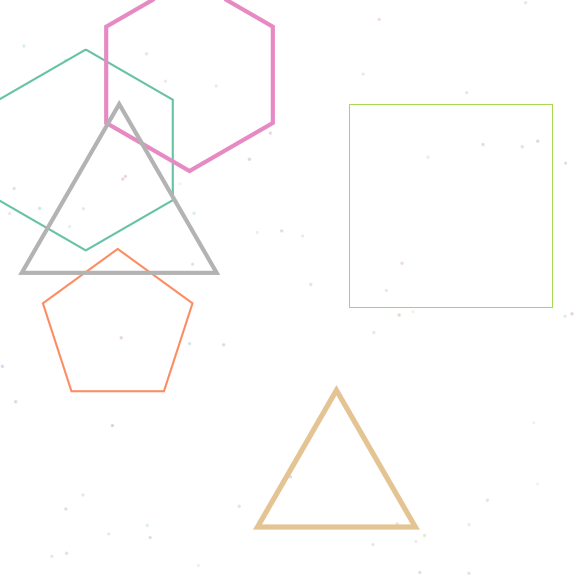[{"shape": "hexagon", "thickness": 1, "radius": 0.87, "center": [0.149, 0.739]}, {"shape": "pentagon", "thickness": 1, "radius": 0.68, "center": [0.204, 0.432]}, {"shape": "hexagon", "thickness": 2, "radius": 0.83, "center": [0.328, 0.87]}, {"shape": "square", "thickness": 0.5, "radius": 0.88, "center": [0.78, 0.644]}, {"shape": "triangle", "thickness": 2.5, "radius": 0.79, "center": [0.583, 0.165]}, {"shape": "triangle", "thickness": 2, "radius": 0.97, "center": [0.206, 0.624]}]